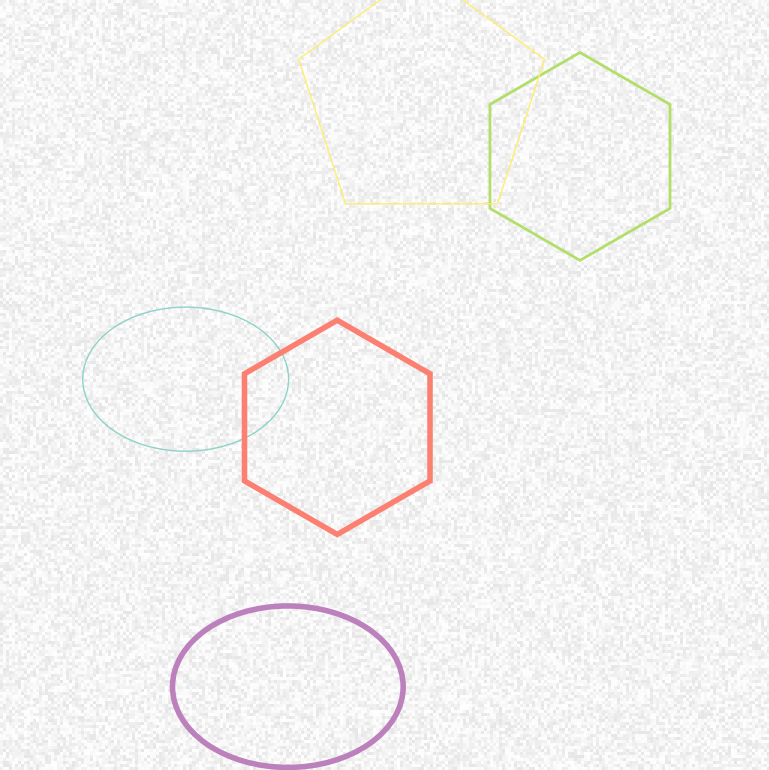[{"shape": "oval", "thickness": 0.5, "radius": 0.67, "center": [0.241, 0.508]}, {"shape": "hexagon", "thickness": 2, "radius": 0.7, "center": [0.438, 0.445]}, {"shape": "hexagon", "thickness": 1, "radius": 0.67, "center": [0.753, 0.797]}, {"shape": "oval", "thickness": 2, "radius": 0.75, "center": [0.374, 0.108]}, {"shape": "pentagon", "thickness": 0.5, "radius": 0.84, "center": [0.548, 0.871]}]